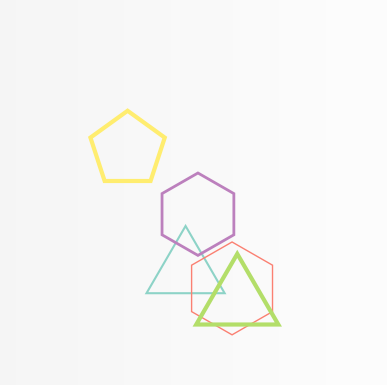[{"shape": "triangle", "thickness": 1.5, "radius": 0.58, "center": [0.479, 0.297]}, {"shape": "hexagon", "thickness": 1, "radius": 0.6, "center": [0.599, 0.251]}, {"shape": "triangle", "thickness": 3, "radius": 0.61, "center": [0.612, 0.218]}, {"shape": "hexagon", "thickness": 2, "radius": 0.54, "center": [0.511, 0.444]}, {"shape": "pentagon", "thickness": 3, "radius": 0.5, "center": [0.329, 0.611]}]